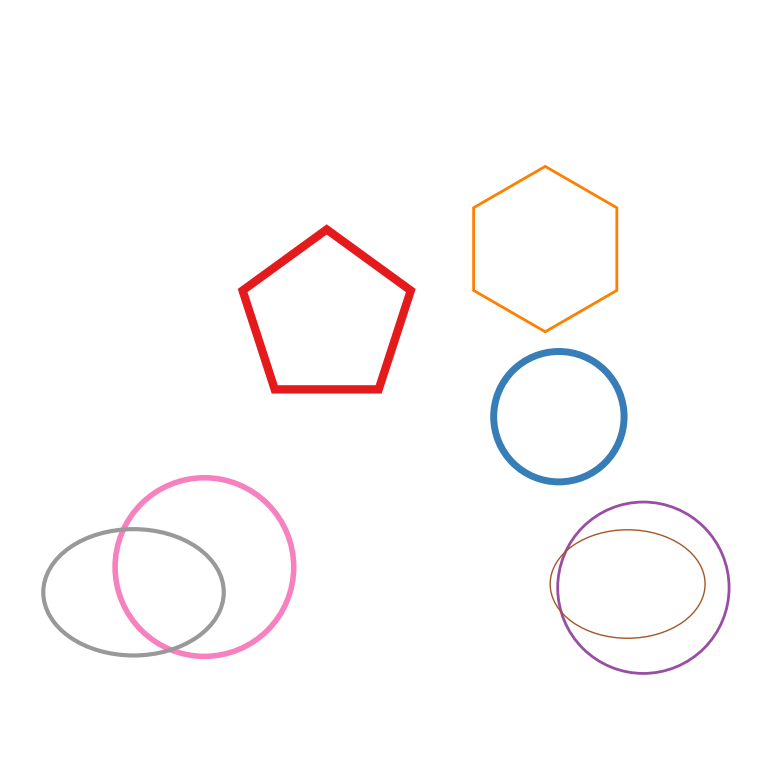[{"shape": "pentagon", "thickness": 3, "radius": 0.57, "center": [0.424, 0.587]}, {"shape": "circle", "thickness": 2.5, "radius": 0.42, "center": [0.726, 0.459]}, {"shape": "circle", "thickness": 1, "radius": 0.56, "center": [0.836, 0.237]}, {"shape": "hexagon", "thickness": 1, "radius": 0.54, "center": [0.708, 0.677]}, {"shape": "oval", "thickness": 0.5, "radius": 0.5, "center": [0.815, 0.242]}, {"shape": "circle", "thickness": 2, "radius": 0.58, "center": [0.265, 0.264]}, {"shape": "oval", "thickness": 1.5, "radius": 0.59, "center": [0.173, 0.231]}]